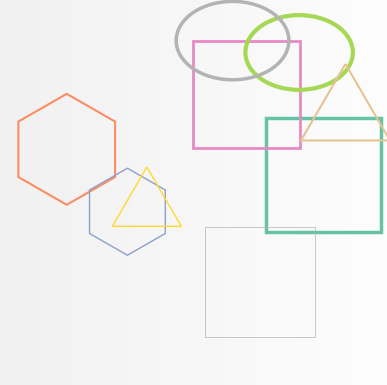[{"shape": "square", "thickness": 2.5, "radius": 0.74, "center": [0.834, 0.545]}, {"shape": "hexagon", "thickness": 1.5, "radius": 0.72, "center": [0.172, 0.612]}, {"shape": "hexagon", "thickness": 1, "radius": 0.56, "center": [0.329, 0.45]}, {"shape": "square", "thickness": 2, "radius": 0.7, "center": [0.636, 0.755]}, {"shape": "oval", "thickness": 3, "radius": 0.69, "center": [0.772, 0.864]}, {"shape": "triangle", "thickness": 1, "radius": 0.51, "center": [0.379, 0.464]}, {"shape": "triangle", "thickness": 1.5, "radius": 0.66, "center": [0.891, 0.701]}, {"shape": "square", "thickness": 0.5, "radius": 0.71, "center": [0.67, 0.267]}, {"shape": "oval", "thickness": 2.5, "radius": 0.73, "center": [0.6, 0.895]}]